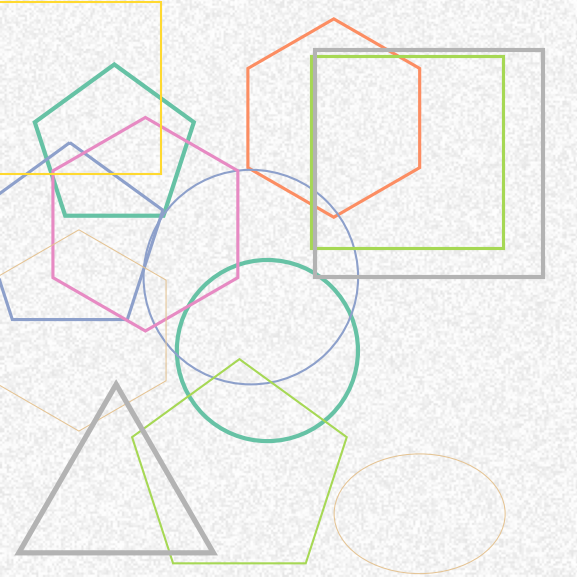[{"shape": "pentagon", "thickness": 2, "radius": 0.72, "center": [0.198, 0.743]}, {"shape": "circle", "thickness": 2, "radius": 0.78, "center": [0.463, 0.392]}, {"shape": "hexagon", "thickness": 1.5, "radius": 0.86, "center": [0.578, 0.795]}, {"shape": "pentagon", "thickness": 1.5, "radius": 0.85, "center": [0.121, 0.583]}, {"shape": "circle", "thickness": 1, "radius": 0.93, "center": [0.434, 0.519]}, {"shape": "hexagon", "thickness": 1.5, "radius": 0.92, "center": [0.252, 0.611]}, {"shape": "square", "thickness": 1.5, "radius": 0.83, "center": [0.705, 0.735]}, {"shape": "pentagon", "thickness": 1, "radius": 0.98, "center": [0.415, 0.182]}, {"shape": "square", "thickness": 1, "radius": 0.74, "center": [0.13, 0.846]}, {"shape": "oval", "thickness": 0.5, "radius": 0.74, "center": [0.727, 0.109]}, {"shape": "hexagon", "thickness": 0.5, "radius": 0.87, "center": [0.137, 0.427]}, {"shape": "triangle", "thickness": 2.5, "radius": 0.97, "center": [0.201, 0.139]}, {"shape": "square", "thickness": 2, "radius": 0.99, "center": [0.743, 0.716]}]